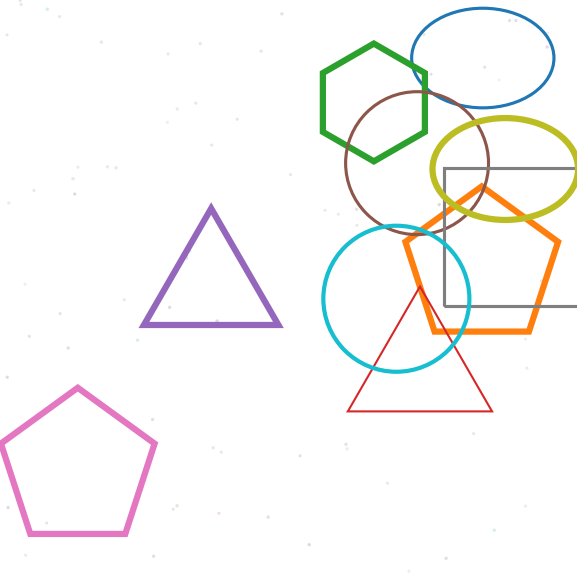[{"shape": "oval", "thickness": 1.5, "radius": 0.62, "center": [0.836, 0.899]}, {"shape": "pentagon", "thickness": 3, "radius": 0.69, "center": [0.834, 0.537]}, {"shape": "hexagon", "thickness": 3, "radius": 0.51, "center": [0.647, 0.822]}, {"shape": "triangle", "thickness": 1, "radius": 0.72, "center": [0.727, 0.359]}, {"shape": "triangle", "thickness": 3, "radius": 0.67, "center": [0.366, 0.504]}, {"shape": "circle", "thickness": 1.5, "radius": 0.62, "center": [0.722, 0.717]}, {"shape": "pentagon", "thickness": 3, "radius": 0.7, "center": [0.135, 0.188]}, {"shape": "square", "thickness": 1.5, "radius": 0.6, "center": [0.888, 0.588]}, {"shape": "oval", "thickness": 3, "radius": 0.63, "center": [0.875, 0.706]}, {"shape": "circle", "thickness": 2, "radius": 0.63, "center": [0.686, 0.482]}]